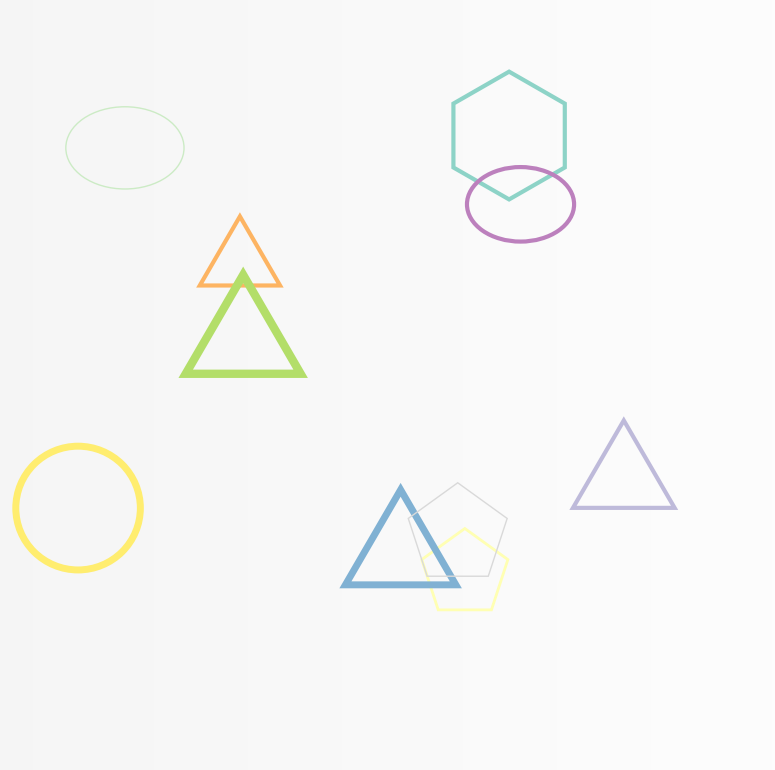[{"shape": "hexagon", "thickness": 1.5, "radius": 0.41, "center": [0.657, 0.824]}, {"shape": "pentagon", "thickness": 1, "radius": 0.29, "center": [0.6, 0.255]}, {"shape": "triangle", "thickness": 1.5, "radius": 0.38, "center": [0.805, 0.378]}, {"shape": "triangle", "thickness": 2.5, "radius": 0.41, "center": [0.517, 0.282]}, {"shape": "triangle", "thickness": 1.5, "radius": 0.3, "center": [0.31, 0.659]}, {"shape": "triangle", "thickness": 3, "radius": 0.43, "center": [0.314, 0.557]}, {"shape": "pentagon", "thickness": 0.5, "radius": 0.34, "center": [0.591, 0.306]}, {"shape": "oval", "thickness": 1.5, "radius": 0.35, "center": [0.672, 0.735]}, {"shape": "oval", "thickness": 0.5, "radius": 0.38, "center": [0.161, 0.808]}, {"shape": "circle", "thickness": 2.5, "radius": 0.4, "center": [0.101, 0.34]}]